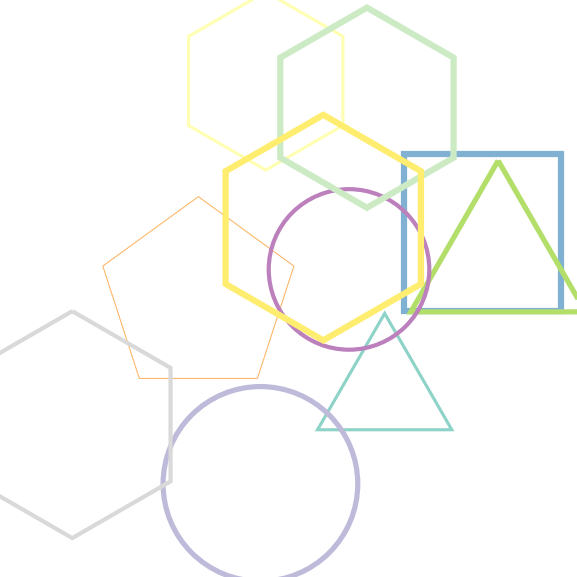[{"shape": "triangle", "thickness": 1.5, "radius": 0.67, "center": [0.666, 0.322]}, {"shape": "hexagon", "thickness": 1.5, "radius": 0.77, "center": [0.46, 0.859]}, {"shape": "circle", "thickness": 2.5, "radius": 0.84, "center": [0.451, 0.161]}, {"shape": "square", "thickness": 3, "radius": 0.68, "center": [0.835, 0.596]}, {"shape": "pentagon", "thickness": 0.5, "radius": 0.87, "center": [0.344, 0.485]}, {"shape": "triangle", "thickness": 2.5, "radius": 0.87, "center": [0.863, 0.546]}, {"shape": "hexagon", "thickness": 2, "radius": 0.98, "center": [0.125, 0.264]}, {"shape": "circle", "thickness": 2, "radius": 0.7, "center": [0.604, 0.533]}, {"shape": "hexagon", "thickness": 3, "radius": 0.87, "center": [0.635, 0.813]}, {"shape": "hexagon", "thickness": 3, "radius": 0.98, "center": [0.56, 0.605]}]